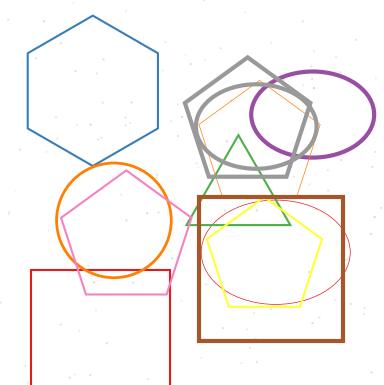[{"shape": "oval", "thickness": 0.5, "radius": 0.97, "center": [0.716, 0.345]}, {"shape": "square", "thickness": 1.5, "radius": 0.9, "center": [0.261, 0.118]}, {"shape": "hexagon", "thickness": 1.5, "radius": 0.98, "center": [0.241, 0.764]}, {"shape": "triangle", "thickness": 1.5, "radius": 0.78, "center": [0.619, 0.493]}, {"shape": "oval", "thickness": 3, "radius": 0.8, "center": [0.812, 0.702]}, {"shape": "circle", "thickness": 2, "radius": 0.74, "center": [0.296, 0.428]}, {"shape": "pentagon", "thickness": 0.5, "radius": 0.83, "center": [0.674, 0.625]}, {"shape": "pentagon", "thickness": 1.5, "radius": 0.79, "center": [0.687, 0.33]}, {"shape": "square", "thickness": 3, "radius": 0.94, "center": [0.704, 0.301]}, {"shape": "pentagon", "thickness": 1.5, "radius": 0.89, "center": [0.328, 0.379]}, {"shape": "oval", "thickness": 3, "radius": 0.78, "center": [0.666, 0.671]}, {"shape": "pentagon", "thickness": 3, "radius": 0.86, "center": [0.643, 0.68]}]